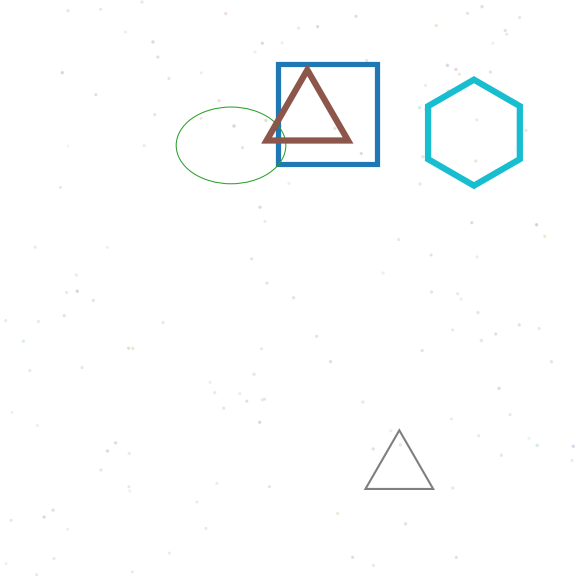[{"shape": "square", "thickness": 2.5, "radius": 0.43, "center": [0.567, 0.802]}, {"shape": "oval", "thickness": 0.5, "radius": 0.47, "center": [0.4, 0.747]}, {"shape": "triangle", "thickness": 3, "radius": 0.41, "center": [0.532, 0.797]}, {"shape": "triangle", "thickness": 1, "radius": 0.34, "center": [0.691, 0.186]}, {"shape": "hexagon", "thickness": 3, "radius": 0.46, "center": [0.821, 0.769]}]